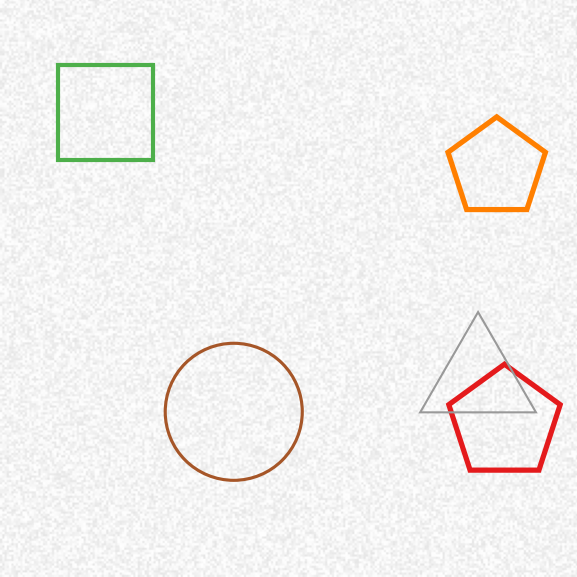[{"shape": "pentagon", "thickness": 2.5, "radius": 0.51, "center": [0.874, 0.267]}, {"shape": "square", "thickness": 2, "radius": 0.41, "center": [0.182, 0.804]}, {"shape": "pentagon", "thickness": 2.5, "radius": 0.44, "center": [0.86, 0.708]}, {"shape": "circle", "thickness": 1.5, "radius": 0.59, "center": [0.405, 0.286]}, {"shape": "triangle", "thickness": 1, "radius": 0.58, "center": [0.828, 0.343]}]